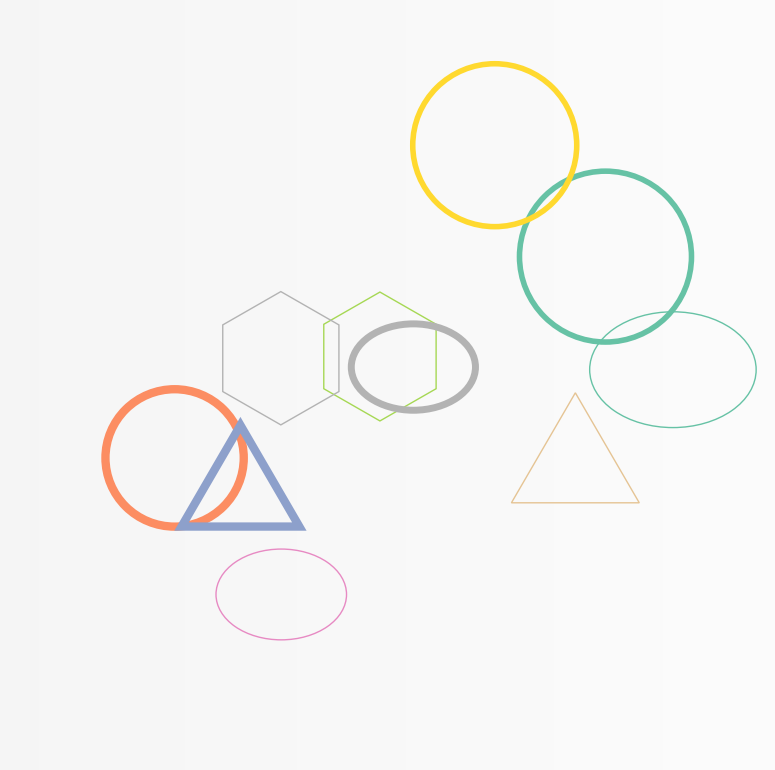[{"shape": "oval", "thickness": 0.5, "radius": 0.54, "center": [0.868, 0.52]}, {"shape": "circle", "thickness": 2, "radius": 0.55, "center": [0.781, 0.667]}, {"shape": "circle", "thickness": 3, "radius": 0.45, "center": [0.225, 0.405]}, {"shape": "triangle", "thickness": 3, "radius": 0.44, "center": [0.31, 0.36]}, {"shape": "oval", "thickness": 0.5, "radius": 0.42, "center": [0.363, 0.228]}, {"shape": "hexagon", "thickness": 0.5, "radius": 0.42, "center": [0.49, 0.537]}, {"shape": "circle", "thickness": 2, "radius": 0.53, "center": [0.638, 0.811]}, {"shape": "triangle", "thickness": 0.5, "radius": 0.48, "center": [0.742, 0.395]}, {"shape": "hexagon", "thickness": 0.5, "radius": 0.43, "center": [0.362, 0.535]}, {"shape": "oval", "thickness": 2.5, "radius": 0.4, "center": [0.533, 0.523]}]